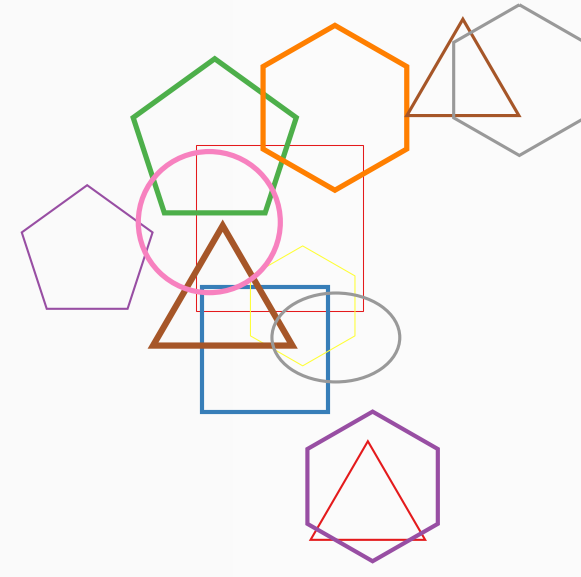[{"shape": "square", "thickness": 0.5, "radius": 0.72, "center": [0.48, 0.605]}, {"shape": "triangle", "thickness": 1, "radius": 0.57, "center": [0.633, 0.121]}, {"shape": "square", "thickness": 2, "radius": 0.54, "center": [0.455, 0.394]}, {"shape": "pentagon", "thickness": 2.5, "radius": 0.74, "center": [0.369, 0.75]}, {"shape": "pentagon", "thickness": 1, "radius": 0.59, "center": [0.15, 0.56]}, {"shape": "hexagon", "thickness": 2, "radius": 0.65, "center": [0.641, 0.157]}, {"shape": "hexagon", "thickness": 2.5, "radius": 0.71, "center": [0.576, 0.812]}, {"shape": "hexagon", "thickness": 0.5, "radius": 0.52, "center": [0.521, 0.469]}, {"shape": "triangle", "thickness": 3, "radius": 0.69, "center": [0.383, 0.47]}, {"shape": "triangle", "thickness": 1.5, "radius": 0.56, "center": [0.796, 0.855]}, {"shape": "circle", "thickness": 2.5, "radius": 0.61, "center": [0.36, 0.615]}, {"shape": "hexagon", "thickness": 1.5, "radius": 0.65, "center": [0.894, 0.86]}, {"shape": "oval", "thickness": 1.5, "radius": 0.55, "center": [0.578, 0.415]}]